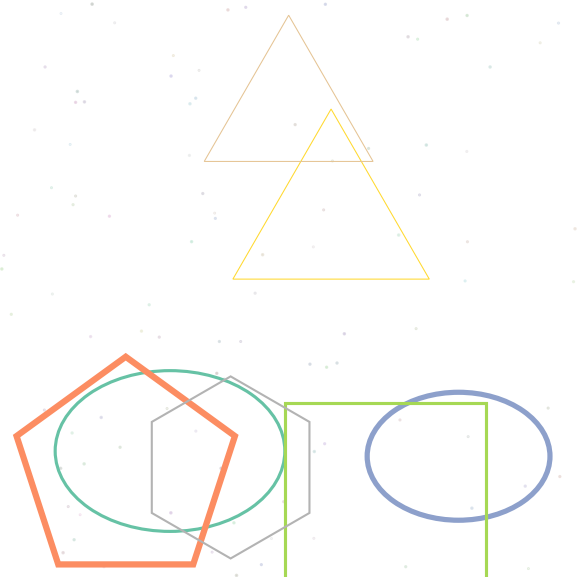[{"shape": "oval", "thickness": 1.5, "radius": 0.99, "center": [0.294, 0.218]}, {"shape": "pentagon", "thickness": 3, "radius": 0.99, "center": [0.218, 0.183]}, {"shape": "oval", "thickness": 2.5, "radius": 0.79, "center": [0.794, 0.209]}, {"shape": "square", "thickness": 1.5, "radius": 0.87, "center": [0.668, 0.128]}, {"shape": "triangle", "thickness": 0.5, "radius": 0.98, "center": [0.573, 0.614]}, {"shape": "triangle", "thickness": 0.5, "radius": 0.84, "center": [0.5, 0.804]}, {"shape": "hexagon", "thickness": 1, "radius": 0.79, "center": [0.399, 0.19]}]